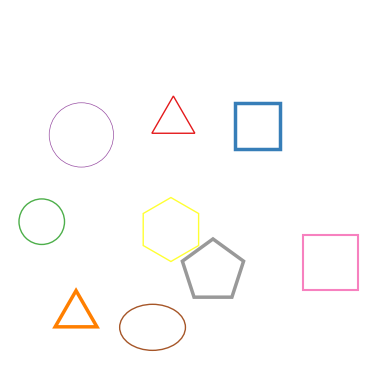[{"shape": "triangle", "thickness": 1, "radius": 0.32, "center": [0.45, 0.686]}, {"shape": "square", "thickness": 2.5, "radius": 0.3, "center": [0.669, 0.673]}, {"shape": "circle", "thickness": 1, "radius": 0.3, "center": [0.108, 0.424]}, {"shape": "circle", "thickness": 0.5, "radius": 0.42, "center": [0.211, 0.65]}, {"shape": "triangle", "thickness": 2.5, "radius": 0.31, "center": [0.198, 0.182]}, {"shape": "hexagon", "thickness": 1, "radius": 0.42, "center": [0.444, 0.404]}, {"shape": "oval", "thickness": 1, "radius": 0.43, "center": [0.396, 0.15]}, {"shape": "square", "thickness": 1.5, "radius": 0.35, "center": [0.859, 0.318]}, {"shape": "pentagon", "thickness": 2.5, "radius": 0.42, "center": [0.553, 0.296]}]